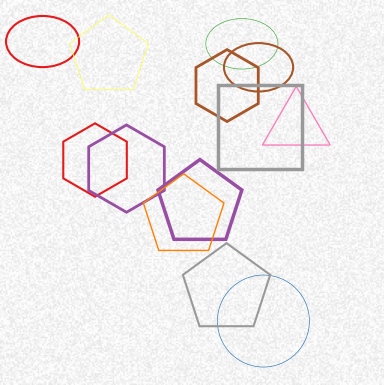[{"shape": "hexagon", "thickness": 1.5, "radius": 0.48, "center": [0.247, 0.584]}, {"shape": "oval", "thickness": 1.5, "radius": 0.47, "center": [0.111, 0.892]}, {"shape": "circle", "thickness": 0.5, "radius": 0.6, "center": [0.684, 0.166]}, {"shape": "oval", "thickness": 0.5, "radius": 0.47, "center": [0.628, 0.886]}, {"shape": "pentagon", "thickness": 2.5, "radius": 0.57, "center": [0.519, 0.471]}, {"shape": "hexagon", "thickness": 2, "radius": 0.57, "center": [0.329, 0.562]}, {"shape": "pentagon", "thickness": 1, "radius": 0.55, "center": [0.477, 0.439]}, {"shape": "pentagon", "thickness": 0.5, "radius": 0.54, "center": [0.283, 0.854]}, {"shape": "hexagon", "thickness": 2, "radius": 0.47, "center": [0.59, 0.778]}, {"shape": "oval", "thickness": 1.5, "radius": 0.45, "center": [0.672, 0.825]}, {"shape": "triangle", "thickness": 1, "radius": 0.51, "center": [0.77, 0.674]}, {"shape": "pentagon", "thickness": 1.5, "radius": 0.6, "center": [0.588, 0.249]}, {"shape": "square", "thickness": 2.5, "radius": 0.54, "center": [0.675, 0.67]}]